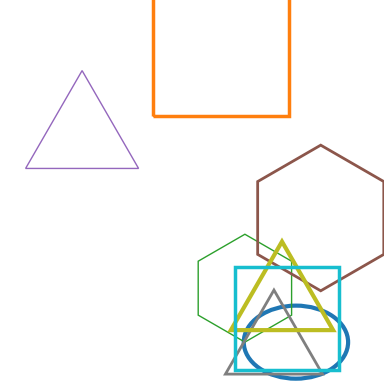[{"shape": "oval", "thickness": 3, "radius": 0.68, "center": [0.769, 0.111]}, {"shape": "square", "thickness": 2.5, "radius": 0.88, "center": [0.575, 0.874]}, {"shape": "hexagon", "thickness": 1, "radius": 0.7, "center": [0.636, 0.252]}, {"shape": "triangle", "thickness": 1, "radius": 0.85, "center": [0.213, 0.647]}, {"shape": "hexagon", "thickness": 2, "radius": 0.95, "center": [0.833, 0.434]}, {"shape": "triangle", "thickness": 2, "radius": 0.73, "center": [0.712, 0.101]}, {"shape": "triangle", "thickness": 3, "radius": 0.77, "center": [0.732, 0.219]}, {"shape": "square", "thickness": 2.5, "radius": 0.67, "center": [0.746, 0.172]}]